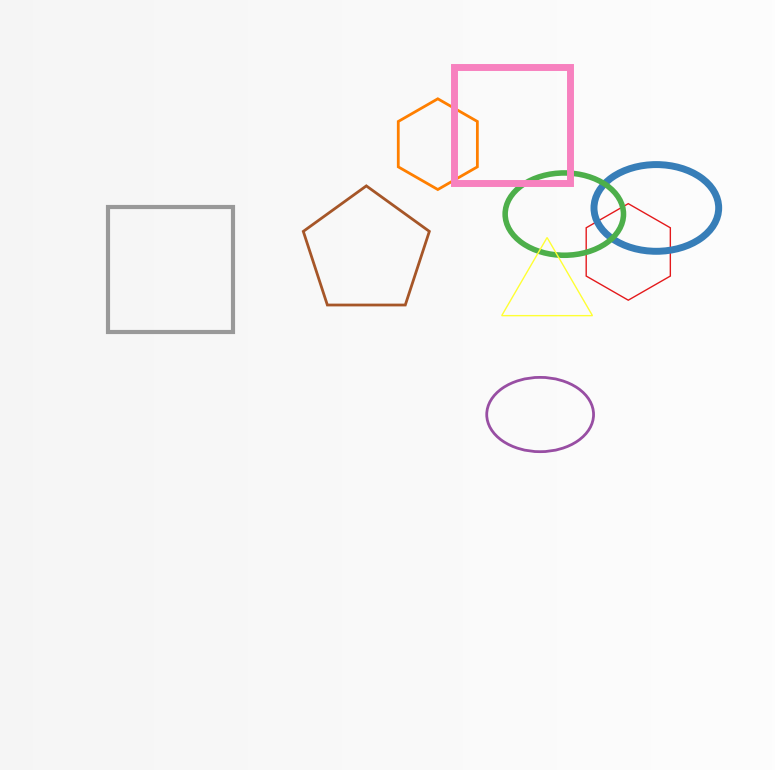[{"shape": "hexagon", "thickness": 0.5, "radius": 0.31, "center": [0.811, 0.673]}, {"shape": "oval", "thickness": 2.5, "radius": 0.4, "center": [0.847, 0.73]}, {"shape": "oval", "thickness": 2, "radius": 0.38, "center": [0.728, 0.722]}, {"shape": "oval", "thickness": 1, "radius": 0.34, "center": [0.697, 0.462]}, {"shape": "hexagon", "thickness": 1, "radius": 0.29, "center": [0.565, 0.813]}, {"shape": "triangle", "thickness": 0.5, "radius": 0.34, "center": [0.706, 0.624]}, {"shape": "pentagon", "thickness": 1, "radius": 0.43, "center": [0.473, 0.673]}, {"shape": "square", "thickness": 2.5, "radius": 0.37, "center": [0.661, 0.838]}, {"shape": "square", "thickness": 1.5, "radius": 0.4, "center": [0.22, 0.65]}]